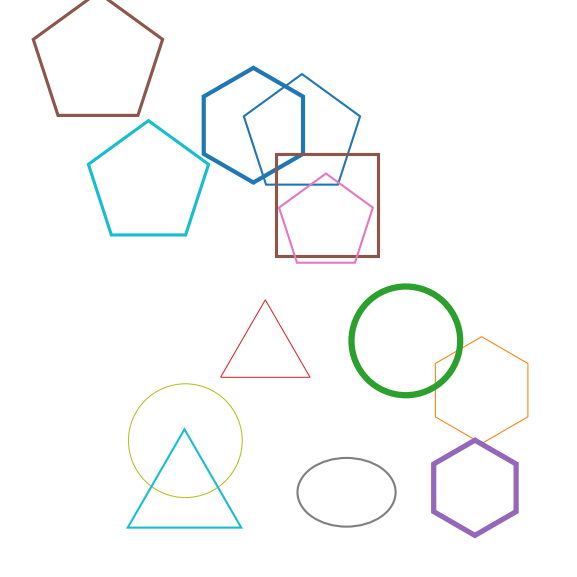[{"shape": "hexagon", "thickness": 2, "radius": 0.5, "center": [0.439, 0.782]}, {"shape": "pentagon", "thickness": 1, "radius": 0.53, "center": [0.523, 0.765]}, {"shape": "hexagon", "thickness": 0.5, "radius": 0.46, "center": [0.834, 0.324]}, {"shape": "circle", "thickness": 3, "radius": 0.47, "center": [0.703, 0.409]}, {"shape": "triangle", "thickness": 0.5, "radius": 0.45, "center": [0.459, 0.391]}, {"shape": "hexagon", "thickness": 2.5, "radius": 0.41, "center": [0.822, 0.154]}, {"shape": "pentagon", "thickness": 1.5, "radius": 0.59, "center": [0.17, 0.895]}, {"shape": "square", "thickness": 1.5, "radius": 0.44, "center": [0.566, 0.644]}, {"shape": "pentagon", "thickness": 1, "radius": 0.43, "center": [0.564, 0.613]}, {"shape": "oval", "thickness": 1, "radius": 0.42, "center": [0.6, 0.147]}, {"shape": "circle", "thickness": 0.5, "radius": 0.49, "center": [0.321, 0.236]}, {"shape": "triangle", "thickness": 1, "radius": 0.57, "center": [0.319, 0.142]}, {"shape": "pentagon", "thickness": 1.5, "radius": 0.55, "center": [0.257, 0.681]}]